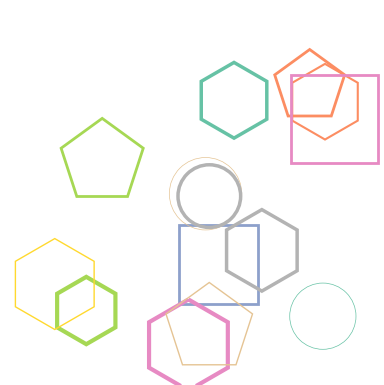[{"shape": "hexagon", "thickness": 2.5, "radius": 0.49, "center": [0.608, 0.74]}, {"shape": "circle", "thickness": 0.5, "radius": 0.43, "center": [0.839, 0.179]}, {"shape": "pentagon", "thickness": 2, "radius": 0.48, "center": [0.804, 0.776]}, {"shape": "hexagon", "thickness": 1.5, "radius": 0.49, "center": [0.844, 0.736]}, {"shape": "square", "thickness": 2, "radius": 0.52, "center": [0.567, 0.313]}, {"shape": "square", "thickness": 2, "radius": 0.57, "center": [0.869, 0.691]}, {"shape": "hexagon", "thickness": 3, "radius": 0.59, "center": [0.489, 0.104]}, {"shape": "pentagon", "thickness": 2, "radius": 0.56, "center": [0.265, 0.58]}, {"shape": "hexagon", "thickness": 3, "radius": 0.44, "center": [0.224, 0.193]}, {"shape": "hexagon", "thickness": 1, "radius": 0.59, "center": [0.142, 0.262]}, {"shape": "circle", "thickness": 0.5, "radius": 0.47, "center": [0.534, 0.497]}, {"shape": "pentagon", "thickness": 1, "radius": 0.59, "center": [0.544, 0.148]}, {"shape": "circle", "thickness": 2.5, "radius": 0.41, "center": [0.544, 0.491]}, {"shape": "hexagon", "thickness": 2.5, "radius": 0.53, "center": [0.68, 0.35]}]